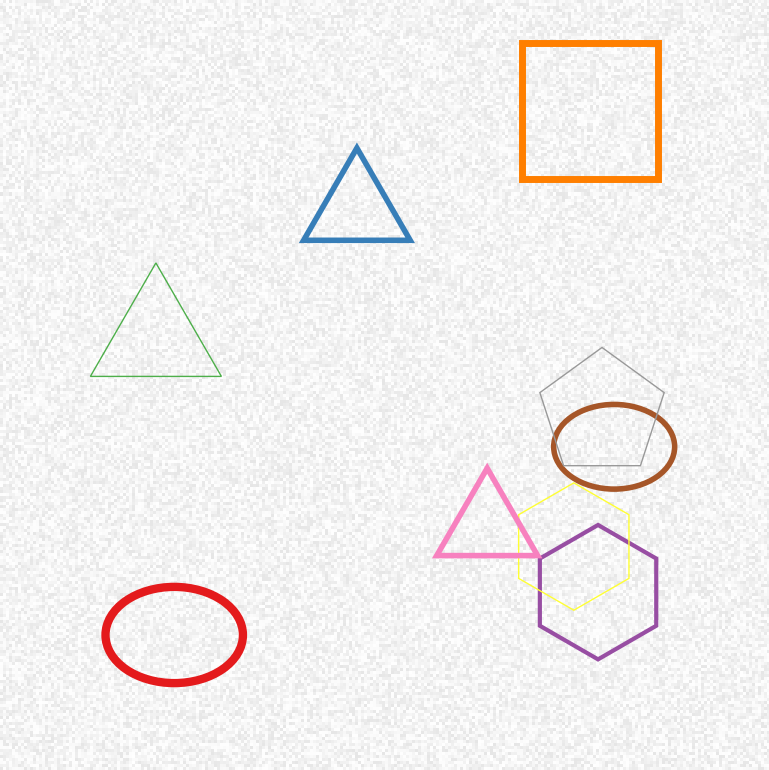[{"shape": "oval", "thickness": 3, "radius": 0.45, "center": [0.226, 0.175]}, {"shape": "triangle", "thickness": 2, "radius": 0.4, "center": [0.464, 0.728]}, {"shape": "triangle", "thickness": 0.5, "radius": 0.49, "center": [0.202, 0.56]}, {"shape": "hexagon", "thickness": 1.5, "radius": 0.44, "center": [0.777, 0.231]}, {"shape": "square", "thickness": 2.5, "radius": 0.44, "center": [0.766, 0.856]}, {"shape": "hexagon", "thickness": 0.5, "radius": 0.41, "center": [0.745, 0.29]}, {"shape": "oval", "thickness": 2, "radius": 0.39, "center": [0.798, 0.42]}, {"shape": "triangle", "thickness": 2, "radius": 0.38, "center": [0.633, 0.316]}, {"shape": "pentagon", "thickness": 0.5, "radius": 0.42, "center": [0.782, 0.464]}]